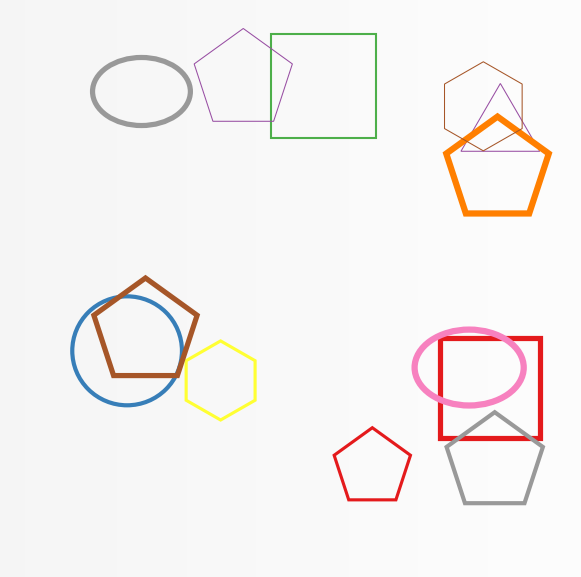[{"shape": "square", "thickness": 2.5, "radius": 0.43, "center": [0.843, 0.327]}, {"shape": "pentagon", "thickness": 1.5, "radius": 0.35, "center": [0.641, 0.189]}, {"shape": "circle", "thickness": 2, "radius": 0.47, "center": [0.219, 0.392]}, {"shape": "square", "thickness": 1, "radius": 0.45, "center": [0.557, 0.85]}, {"shape": "triangle", "thickness": 0.5, "radius": 0.39, "center": [0.861, 0.776]}, {"shape": "pentagon", "thickness": 0.5, "radius": 0.44, "center": [0.419, 0.861]}, {"shape": "pentagon", "thickness": 3, "radius": 0.46, "center": [0.856, 0.705]}, {"shape": "hexagon", "thickness": 1.5, "radius": 0.34, "center": [0.38, 0.34]}, {"shape": "pentagon", "thickness": 2.5, "radius": 0.47, "center": [0.25, 0.424]}, {"shape": "hexagon", "thickness": 0.5, "radius": 0.39, "center": [0.832, 0.815]}, {"shape": "oval", "thickness": 3, "radius": 0.47, "center": [0.807, 0.363]}, {"shape": "oval", "thickness": 2.5, "radius": 0.42, "center": [0.243, 0.841]}, {"shape": "pentagon", "thickness": 2, "radius": 0.44, "center": [0.851, 0.198]}]